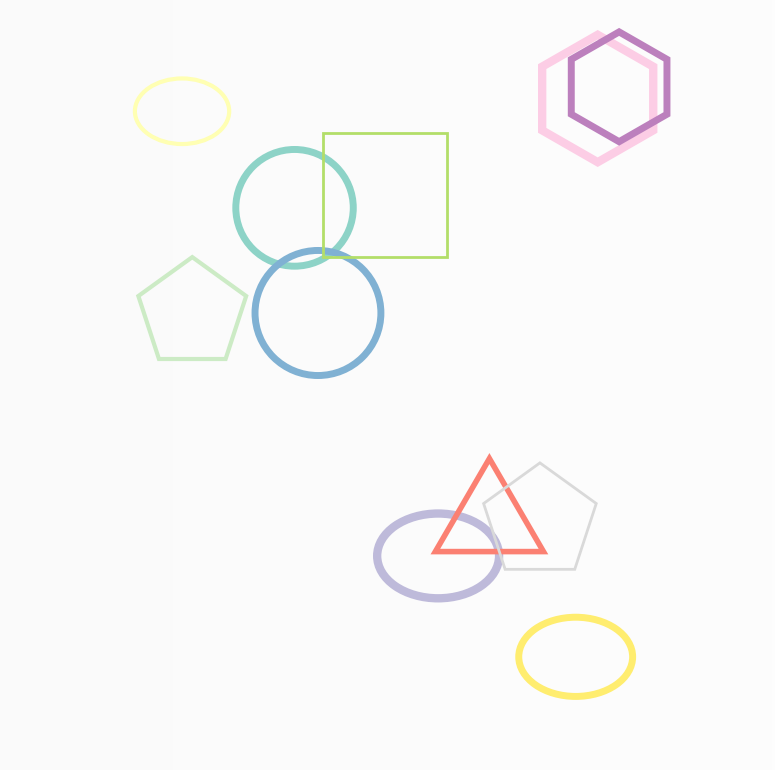[{"shape": "circle", "thickness": 2.5, "radius": 0.38, "center": [0.38, 0.73]}, {"shape": "oval", "thickness": 1.5, "radius": 0.3, "center": [0.235, 0.856]}, {"shape": "oval", "thickness": 3, "radius": 0.39, "center": [0.565, 0.278]}, {"shape": "triangle", "thickness": 2, "radius": 0.4, "center": [0.632, 0.324]}, {"shape": "circle", "thickness": 2.5, "radius": 0.41, "center": [0.41, 0.594]}, {"shape": "square", "thickness": 1, "radius": 0.4, "center": [0.497, 0.747]}, {"shape": "hexagon", "thickness": 3, "radius": 0.41, "center": [0.771, 0.872]}, {"shape": "pentagon", "thickness": 1, "radius": 0.38, "center": [0.697, 0.322]}, {"shape": "hexagon", "thickness": 2.5, "radius": 0.36, "center": [0.799, 0.887]}, {"shape": "pentagon", "thickness": 1.5, "radius": 0.37, "center": [0.248, 0.593]}, {"shape": "oval", "thickness": 2.5, "radius": 0.37, "center": [0.743, 0.147]}]